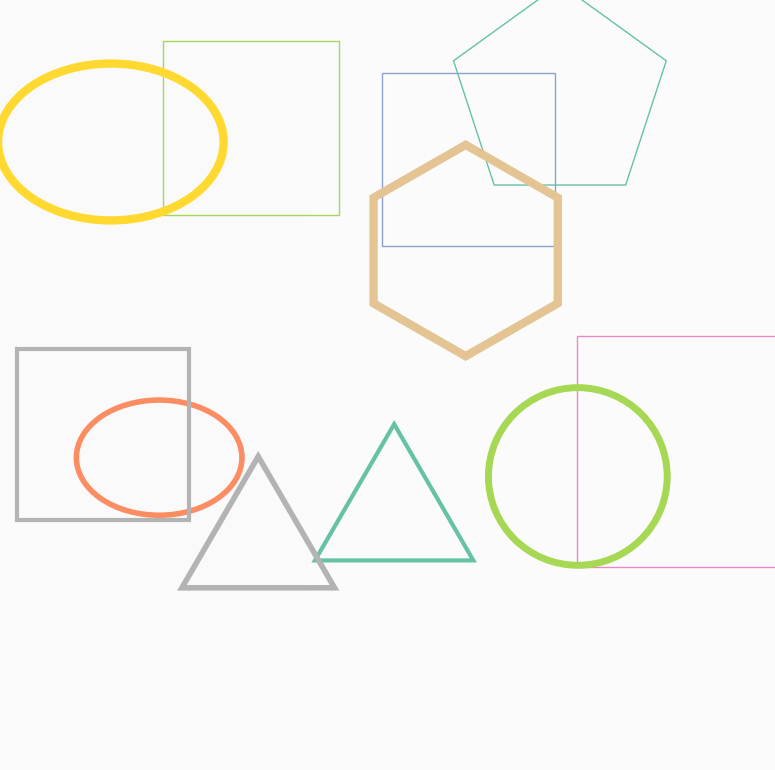[{"shape": "triangle", "thickness": 1.5, "radius": 0.59, "center": [0.509, 0.331]}, {"shape": "pentagon", "thickness": 0.5, "radius": 0.72, "center": [0.722, 0.876]}, {"shape": "oval", "thickness": 2, "radius": 0.53, "center": [0.205, 0.406]}, {"shape": "square", "thickness": 0.5, "radius": 0.56, "center": [0.605, 0.793]}, {"shape": "square", "thickness": 0.5, "radius": 0.75, "center": [0.895, 0.413]}, {"shape": "square", "thickness": 0.5, "radius": 0.56, "center": [0.324, 0.834]}, {"shape": "circle", "thickness": 2.5, "radius": 0.58, "center": [0.746, 0.381]}, {"shape": "oval", "thickness": 3, "radius": 0.73, "center": [0.143, 0.816]}, {"shape": "hexagon", "thickness": 3, "radius": 0.69, "center": [0.601, 0.675]}, {"shape": "square", "thickness": 1.5, "radius": 0.55, "center": [0.132, 0.435]}, {"shape": "triangle", "thickness": 2, "radius": 0.57, "center": [0.333, 0.293]}]